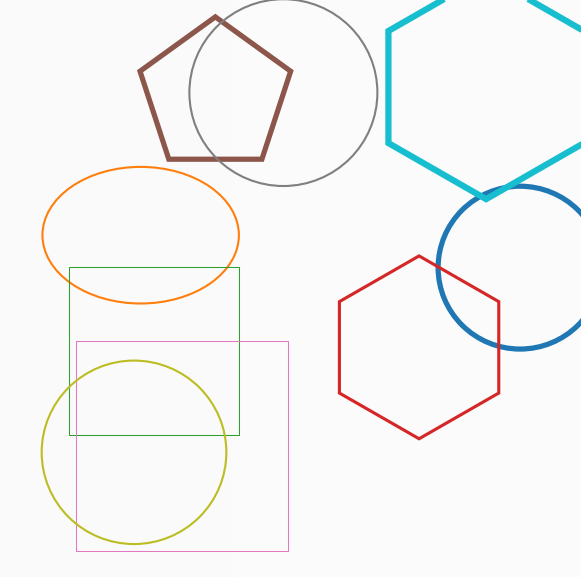[{"shape": "circle", "thickness": 2.5, "radius": 0.7, "center": [0.895, 0.536]}, {"shape": "oval", "thickness": 1, "radius": 0.84, "center": [0.242, 0.592]}, {"shape": "square", "thickness": 0.5, "radius": 0.73, "center": [0.265, 0.392]}, {"shape": "hexagon", "thickness": 1.5, "radius": 0.79, "center": [0.721, 0.398]}, {"shape": "pentagon", "thickness": 2.5, "radius": 0.68, "center": [0.37, 0.834]}, {"shape": "square", "thickness": 0.5, "radius": 0.91, "center": [0.313, 0.226]}, {"shape": "circle", "thickness": 1, "radius": 0.81, "center": [0.488, 0.839]}, {"shape": "circle", "thickness": 1, "radius": 0.79, "center": [0.231, 0.216]}, {"shape": "hexagon", "thickness": 3, "radius": 0.97, "center": [0.836, 0.848]}]